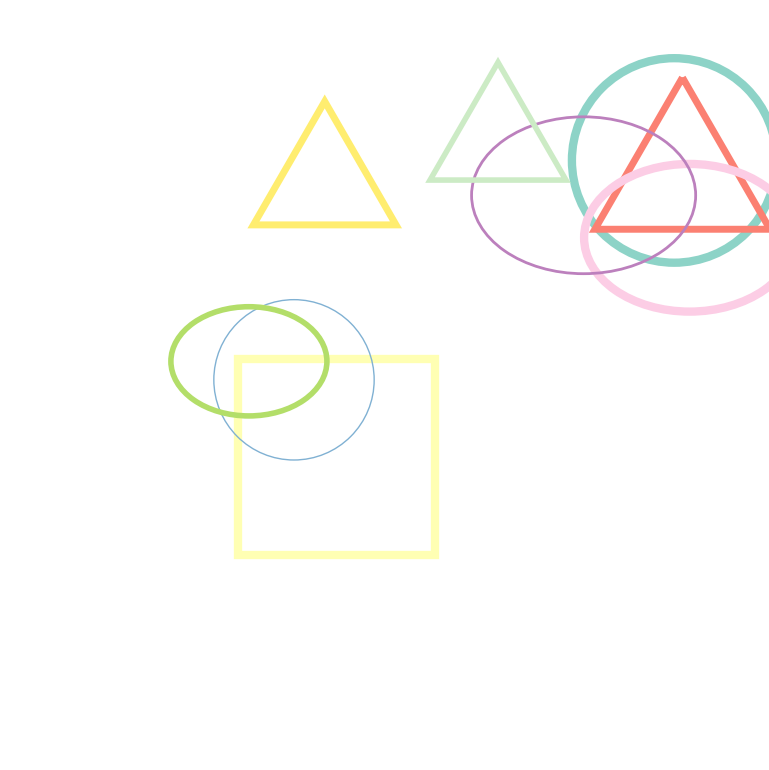[{"shape": "circle", "thickness": 3, "radius": 0.66, "center": [0.876, 0.792]}, {"shape": "square", "thickness": 3, "radius": 0.64, "center": [0.437, 0.407]}, {"shape": "triangle", "thickness": 2.5, "radius": 0.66, "center": [0.886, 0.768]}, {"shape": "circle", "thickness": 0.5, "radius": 0.52, "center": [0.382, 0.507]}, {"shape": "oval", "thickness": 2, "radius": 0.51, "center": [0.323, 0.531]}, {"shape": "oval", "thickness": 3, "radius": 0.68, "center": [0.896, 0.691]}, {"shape": "oval", "thickness": 1, "radius": 0.73, "center": [0.758, 0.746]}, {"shape": "triangle", "thickness": 2, "radius": 0.51, "center": [0.647, 0.817]}, {"shape": "triangle", "thickness": 2.5, "radius": 0.53, "center": [0.422, 0.761]}]